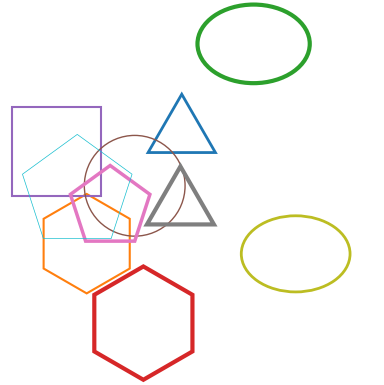[{"shape": "triangle", "thickness": 2, "radius": 0.5, "center": [0.472, 0.654]}, {"shape": "hexagon", "thickness": 1.5, "radius": 0.65, "center": [0.225, 0.367]}, {"shape": "oval", "thickness": 3, "radius": 0.73, "center": [0.659, 0.886]}, {"shape": "hexagon", "thickness": 3, "radius": 0.74, "center": [0.372, 0.161]}, {"shape": "square", "thickness": 1.5, "radius": 0.58, "center": [0.146, 0.605]}, {"shape": "circle", "thickness": 1, "radius": 0.65, "center": [0.35, 0.517]}, {"shape": "pentagon", "thickness": 2.5, "radius": 0.54, "center": [0.286, 0.462]}, {"shape": "triangle", "thickness": 3, "radius": 0.5, "center": [0.469, 0.467]}, {"shape": "oval", "thickness": 2, "radius": 0.71, "center": [0.768, 0.341]}, {"shape": "pentagon", "thickness": 0.5, "radius": 0.75, "center": [0.201, 0.501]}]